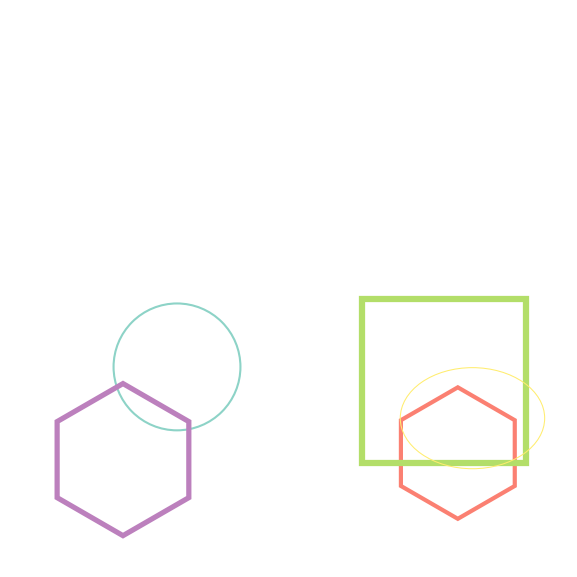[{"shape": "circle", "thickness": 1, "radius": 0.55, "center": [0.306, 0.364]}, {"shape": "hexagon", "thickness": 2, "radius": 0.57, "center": [0.793, 0.215]}, {"shape": "square", "thickness": 3, "radius": 0.71, "center": [0.769, 0.339]}, {"shape": "hexagon", "thickness": 2.5, "radius": 0.66, "center": [0.213, 0.203]}, {"shape": "oval", "thickness": 0.5, "radius": 0.63, "center": [0.818, 0.275]}]